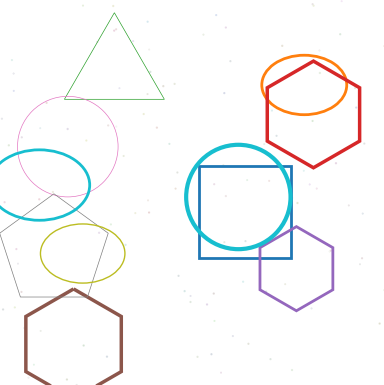[{"shape": "square", "thickness": 2, "radius": 0.59, "center": [0.637, 0.449]}, {"shape": "oval", "thickness": 2, "radius": 0.55, "center": [0.79, 0.779]}, {"shape": "triangle", "thickness": 0.5, "radius": 0.75, "center": [0.297, 0.817]}, {"shape": "hexagon", "thickness": 2.5, "radius": 0.69, "center": [0.814, 0.703]}, {"shape": "hexagon", "thickness": 2, "radius": 0.55, "center": [0.77, 0.302]}, {"shape": "hexagon", "thickness": 2.5, "radius": 0.72, "center": [0.191, 0.106]}, {"shape": "circle", "thickness": 0.5, "radius": 0.65, "center": [0.176, 0.619]}, {"shape": "pentagon", "thickness": 0.5, "radius": 0.74, "center": [0.14, 0.348]}, {"shape": "oval", "thickness": 1, "radius": 0.55, "center": [0.215, 0.341]}, {"shape": "oval", "thickness": 2, "radius": 0.65, "center": [0.102, 0.519]}, {"shape": "circle", "thickness": 3, "radius": 0.68, "center": [0.619, 0.488]}]